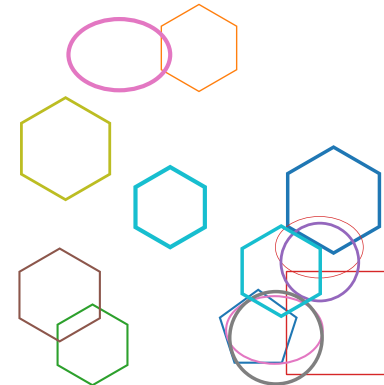[{"shape": "hexagon", "thickness": 2.5, "radius": 0.69, "center": [0.866, 0.48]}, {"shape": "pentagon", "thickness": 1.5, "radius": 0.52, "center": [0.671, 0.143]}, {"shape": "hexagon", "thickness": 1, "radius": 0.56, "center": [0.517, 0.875]}, {"shape": "hexagon", "thickness": 1.5, "radius": 0.52, "center": [0.24, 0.104]}, {"shape": "square", "thickness": 1, "radius": 0.67, "center": [0.876, 0.163]}, {"shape": "oval", "thickness": 0.5, "radius": 0.57, "center": [0.829, 0.358]}, {"shape": "circle", "thickness": 2, "radius": 0.51, "center": [0.831, 0.319]}, {"shape": "hexagon", "thickness": 1.5, "radius": 0.6, "center": [0.155, 0.234]}, {"shape": "oval", "thickness": 3, "radius": 0.66, "center": [0.31, 0.858]}, {"shape": "oval", "thickness": 1.5, "radius": 0.63, "center": [0.713, 0.143]}, {"shape": "circle", "thickness": 2.5, "radius": 0.6, "center": [0.717, 0.123]}, {"shape": "hexagon", "thickness": 2, "radius": 0.66, "center": [0.17, 0.614]}, {"shape": "hexagon", "thickness": 2.5, "radius": 0.59, "center": [0.73, 0.296]}, {"shape": "hexagon", "thickness": 3, "radius": 0.52, "center": [0.442, 0.462]}]